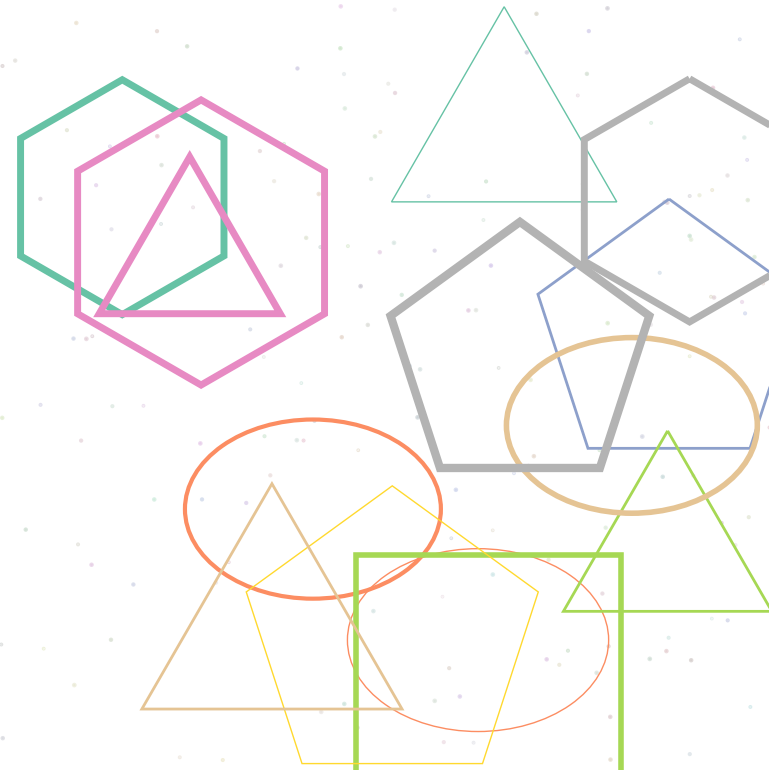[{"shape": "triangle", "thickness": 0.5, "radius": 0.84, "center": [0.655, 0.822]}, {"shape": "hexagon", "thickness": 2.5, "radius": 0.76, "center": [0.159, 0.744]}, {"shape": "oval", "thickness": 0.5, "radius": 0.85, "center": [0.621, 0.169]}, {"shape": "oval", "thickness": 1.5, "radius": 0.83, "center": [0.406, 0.339]}, {"shape": "pentagon", "thickness": 1, "radius": 0.89, "center": [0.869, 0.563]}, {"shape": "triangle", "thickness": 2.5, "radius": 0.68, "center": [0.246, 0.66]}, {"shape": "hexagon", "thickness": 2.5, "radius": 0.93, "center": [0.261, 0.685]}, {"shape": "triangle", "thickness": 1, "radius": 0.78, "center": [0.867, 0.284]}, {"shape": "square", "thickness": 2, "radius": 0.86, "center": [0.634, 0.108]}, {"shape": "pentagon", "thickness": 0.5, "radius": 1.0, "center": [0.509, 0.17]}, {"shape": "oval", "thickness": 2, "radius": 0.81, "center": [0.821, 0.448]}, {"shape": "triangle", "thickness": 1, "radius": 0.98, "center": [0.353, 0.177]}, {"shape": "hexagon", "thickness": 2.5, "radius": 0.79, "center": [0.896, 0.74]}, {"shape": "pentagon", "thickness": 3, "radius": 0.88, "center": [0.675, 0.535]}]